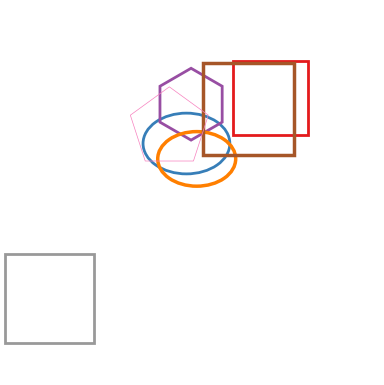[{"shape": "square", "thickness": 2, "radius": 0.48, "center": [0.703, 0.745]}, {"shape": "oval", "thickness": 2, "radius": 0.56, "center": [0.484, 0.627]}, {"shape": "hexagon", "thickness": 2, "radius": 0.47, "center": [0.496, 0.729]}, {"shape": "oval", "thickness": 2.5, "radius": 0.51, "center": [0.511, 0.587]}, {"shape": "square", "thickness": 2.5, "radius": 0.59, "center": [0.645, 0.717]}, {"shape": "pentagon", "thickness": 0.5, "radius": 0.53, "center": [0.44, 0.668]}, {"shape": "square", "thickness": 2, "radius": 0.58, "center": [0.129, 0.224]}]